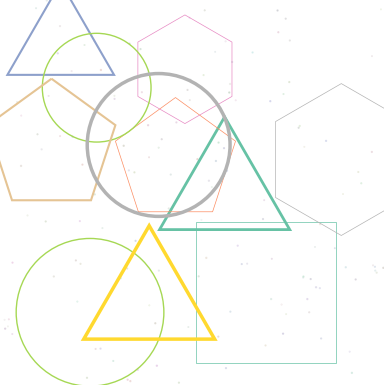[{"shape": "triangle", "thickness": 2, "radius": 0.98, "center": [0.583, 0.501]}, {"shape": "square", "thickness": 0.5, "radius": 0.91, "center": [0.691, 0.24]}, {"shape": "pentagon", "thickness": 0.5, "radius": 0.82, "center": [0.456, 0.583]}, {"shape": "triangle", "thickness": 1.5, "radius": 0.8, "center": [0.158, 0.886]}, {"shape": "hexagon", "thickness": 0.5, "radius": 0.71, "center": [0.48, 0.82]}, {"shape": "circle", "thickness": 1, "radius": 0.96, "center": [0.234, 0.189]}, {"shape": "circle", "thickness": 1, "radius": 0.71, "center": [0.251, 0.772]}, {"shape": "triangle", "thickness": 2.5, "radius": 0.98, "center": [0.387, 0.217]}, {"shape": "pentagon", "thickness": 1.5, "radius": 0.87, "center": [0.134, 0.621]}, {"shape": "circle", "thickness": 2.5, "radius": 0.93, "center": [0.412, 0.623]}, {"shape": "hexagon", "thickness": 0.5, "radius": 0.99, "center": [0.887, 0.586]}]